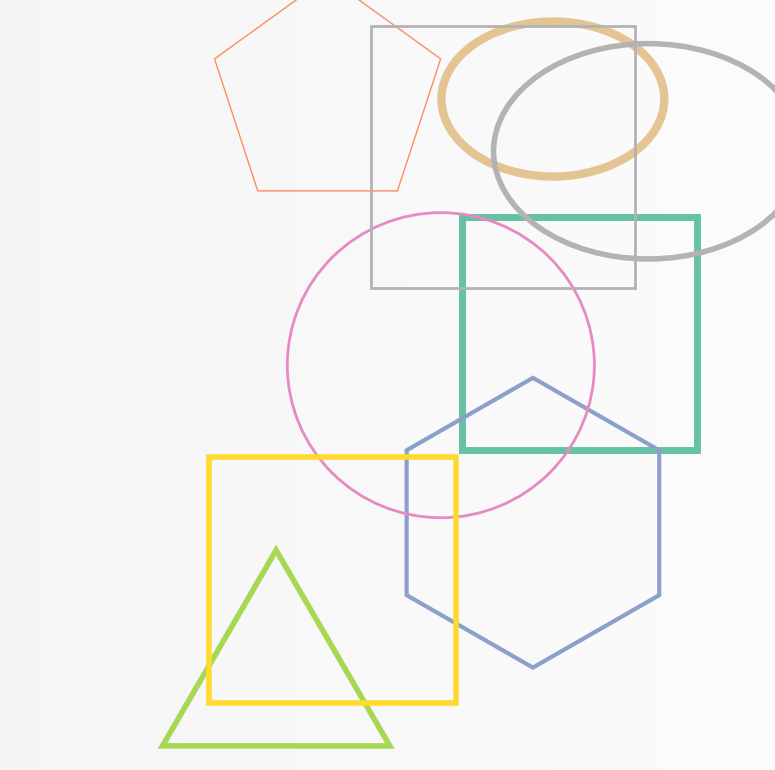[{"shape": "square", "thickness": 2.5, "radius": 0.76, "center": [0.748, 0.567]}, {"shape": "pentagon", "thickness": 0.5, "radius": 0.77, "center": [0.423, 0.876]}, {"shape": "hexagon", "thickness": 1.5, "radius": 0.94, "center": [0.688, 0.321]}, {"shape": "circle", "thickness": 1, "radius": 0.99, "center": [0.569, 0.526]}, {"shape": "triangle", "thickness": 2, "radius": 0.85, "center": [0.356, 0.116]}, {"shape": "square", "thickness": 2, "radius": 0.8, "center": [0.429, 0.247]}, {"shape": "oval", "thickness": 3, "radius": 0.72, "center": [0.713, 0.871]}, {"shape": "oval", "thickness": 2, "radius": 1.0, "center": [0.837, 0.804]}, {"shape": "square", "thickness": 1, "radius": 0.85, "center": [0.649, 0.796]}]